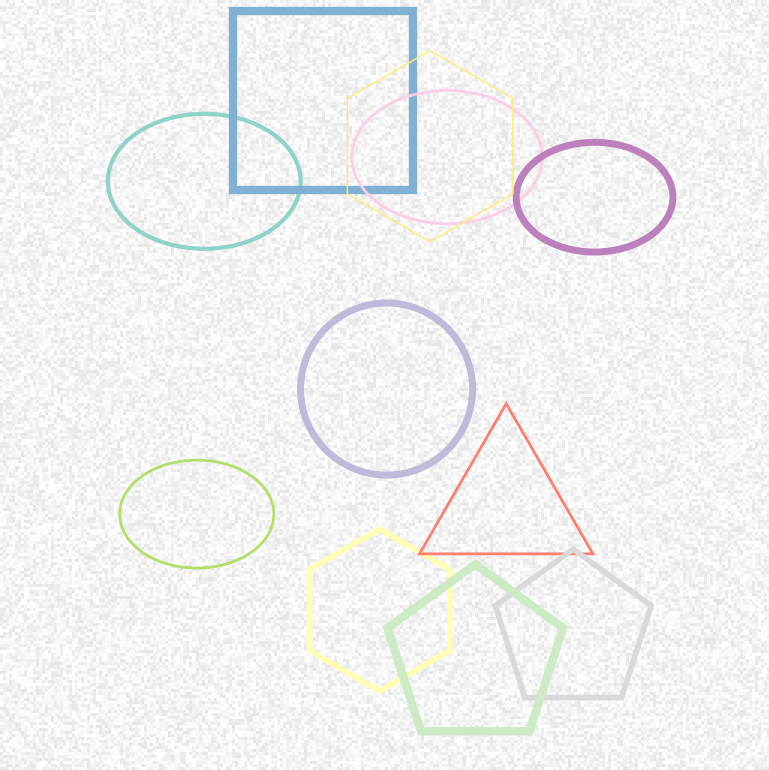[{"shape": "oval", "thickness": 1.5, "radius": 0.63, "center": [0.265, 0.765]}, {"shape": "hexagon", "thickness": 2, "radius": 0.53, "center": [0.493, 0.208]}, {"shape": "circle", "thickness": 2.5, "radius": 0.56, "center": [0.502, 0.495]}, {"shape": "triangle", "thickness": 1, "radius": 0.65, "center": [0.657, 0.346]}, {"shape": "square", "thickness": 3, "radius": 0.58, "center": [0.42, 0.869]}, {"shape": "oval", "thickness": 1, "radius": 0.5, "center": [0.256, 0.332]}, {"shape": "oval", "thickness": 1, "radius": 0.62, "center": [0.581, 0.796]}, {"shape": "pentagon", "thickness": 2, "radius": 0.53, "center": [0.744, 0.18]}, {"shape": "oval", "thickness": 2.5, "radius": 0.51, "center": [0.772, 0.744]}, {"shape": "pentagon", "thickness": 3, "radius": 0.6, "center": [0.617, 0.147]}, {"shape": "hexagon", "thickness": 0.5, "radius": 0.62, "center": [0.559, 0.81]}]